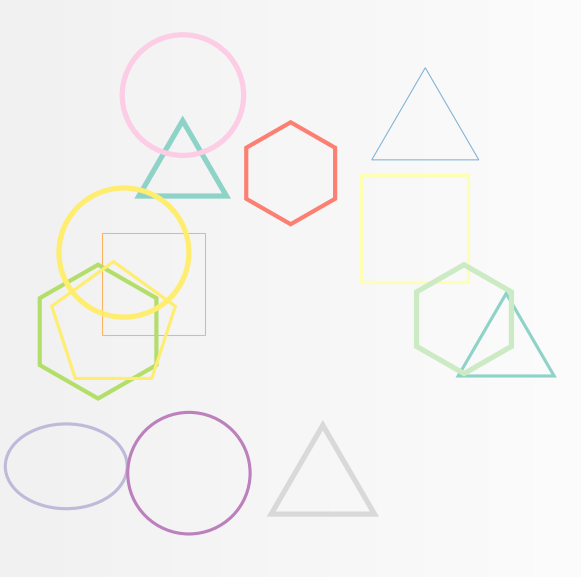[{"shape": "triangle", "thickness": 2.5, "radius": 0.44, "center": [0.314, 0.703]}, {"shape": "triangle", "thickness": 1.5, "radius": 0.48, "center": [0.871, 0.396]}, {"shape": "square", "thickness": 1.5, "radius": 0.46, "center": [0.713, 0.603]}, {"shape": "oval", "thickness": 1.5, "radius": 0.52, "center": [0.114, 0.192]}, {"shape": "hexagon", "thickness": 2, "radius": 0.44, "center": [0.5, 0.699]}, {"shape": "triangle", "thickness": 0.5, "radius": 0.53, "center": [0.732, 0.775]}, {"shape": "square", "thickness": 0.5, "radius": 0.44, "center": [0.264, 0.507]}, {"shape": "hexagon", "thickness": 2, "radius": 0.58, "center": [0.169, 0.425]}, {"shape": "circle", "thickness": 2.5, "radius": 0.52, "center": [0.315, 0.834]}, {"shape": "triangle", "thickness": 2.5, "radius": 0.51, "center": [0.555, 0.16]}, {"shape": "circle", "thickness": 1.5, "radius": 0.53, "center": [0.325, 0.18]}, {"shape": "hexagon", "thickness": 2.5, "radius": 0.47, "center": [0.798, 0.446]}, {"shape": "circle", "thickness": 2.5, "radius": 0.56, "center": [0.213, 0.562]}, {"shape": "pentagon", "thickness": 1.5, "radius": 0.56, "center": [0.195, 0.434]}]